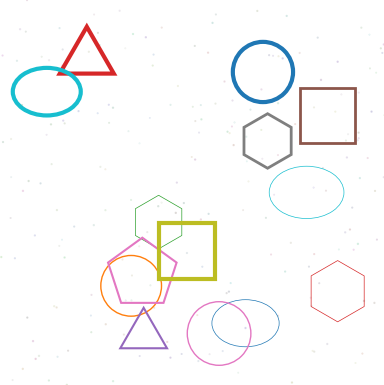[{"shape": "circle", "thickness": 3, "radius": 0.39, "center": [0.683, 0.813]}, {"shape": "oval", "thickness": 0.5, "radius": 0.44, "center": [0.638, 0.16]}, {"shape": "circle", "thickness": 1, "radius": 0.39, "center": [0.341, 0.258]}, {"shape": "hexagon", "thickness": 0.5, "radius": 0.35, "center": [0.412, 0.423]}, {"shape": "hexagon", "thickness": 0.5, "radius": 0.4, "center": [0.877, 0.244]}, {"shape": "triangle", "thickness": 3, "radius": 0.41, "center": [0.225, 0.849]}, {"shape": "triangle", "thickness": 1.5, "radius": 0.35, "center": [0.373, 0.13]}, {"shape": "square", "thickness": 2, "radius": 0.36, "center": [0.851, 0.699]}, {"shape": "pentagon", "thickness": 1.5, "radius": 0.47, "center": [0.37, 0.289]}, {"shape": "circle", "thickness": 1, "radius": 0.41, "center": [0.569, 0.134]}, {"shape": "hexagon", "thickness": 2, "radius": 0.35, "center": [0.695, 0.634]}, {"shape": "square", "thickness": 3, "radius": 0.37, "center": [0.486, 0.347]}, {"shape": "oval", "thickness": 3, "radius": 0.44, "center": [0.121, 0.762]}, {"shape": "oval", "thickness": 0.5, "radius": 0.49, "center": [0.796, 0.5]}]